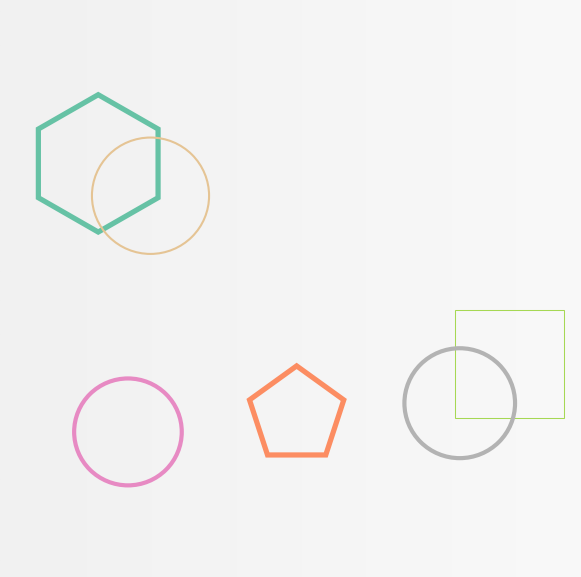[{"shape": "hexagon", "thickness": 2.5, "radius": 0.59, "center": [0.169, 0.716]}, {"shape": "pentagon", "thickness": 2.5, "radius": 0.43, "center": [0.51, 0.28]}, {"shape": "circle", "thickness": 2, "radius": 0.46, "center": [0.22, 0.251]}, {"shape": "square", "thickness": 0.5, "radius": 0.47, "center": [0.876, 0.369]}, {"shape": "circle", "thickness": 1, "radius": 0.5, "center": [0.259, 0.66]}, {"shape": "circle", "thickness": 2, "radius": 0.48, "center": [0.791, 0.301]}]